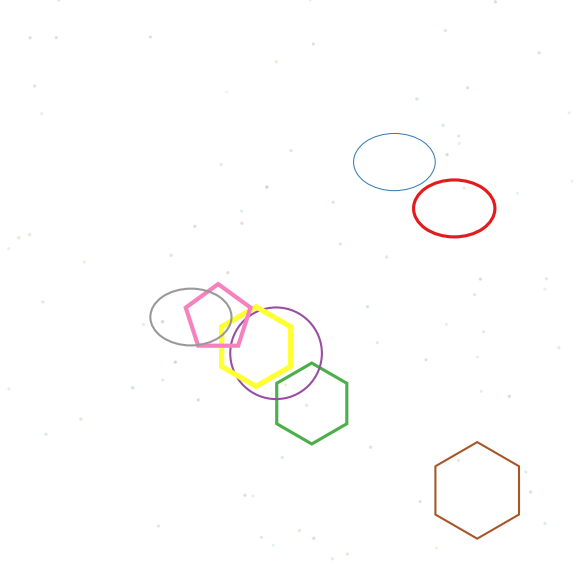[{"shape": "oval", "thickness": 1.5, "radius": 0.35, "center": [0.787, 0.638]}, {"shape": "oval", "thickness": 0.5, "radius": 0.35, "center": [0.683, 0.719]}, {"shape": "hexagon", "thickness": 1.5, "radius": 0.35, "center": [0.54, 0.3]}, {"shape": "circle", "thickness": 1, "radius": 0.4, "center": [0.478, 0.387]}, {"shape": "hexagon", "thickness": 2.5, "radius": 0.34, "center": [0.443, 0.399]}, {"shape": "hexagon", "thickness": 1, "radius": 0.42, "center": [0.826, 0.15]}, {"shape": "pentagon", "thickness": 2, "radius": 0.29, "center": [0.378, 0.448]}, {"shape": "oval", "thickness": 1, "radius": 0.35, "center": [0.331, 0.45]}]